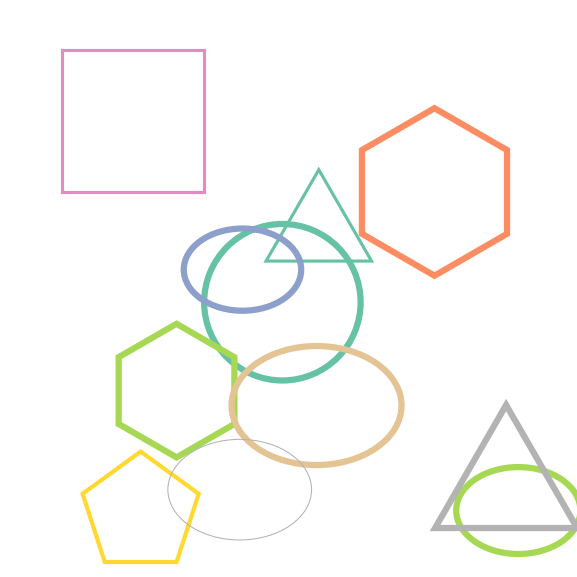[{"shape": "circle", "thickness": 3, "radius": 0.68, "center": [0.489, 0.476]}, {"shape": "triangle", "thickness": 1.5, "radius": 0.53, "center": [0.552, 0.6]}, {"shape": "hexagon", "thickness": 3, "radius": 0.73, "center": [0.752, 0.667]}, {"shape": "oval", "thickness": 3, "radius": 0.51, "center": [0.42, 0.532]}, {"shape": "square", "thickness": 1.5, "radius": 0.62, "center": [0.23, 0.79]}, {"shape": "hexagon", "thickness": 3, "radius": 0.58, "center": [0.306, 0.323]}, {"shape": "oval", "thickness": 3, "radius": 0.54, "center": [0.898, 0.115]}, {"shape": "pentagon", "thickness": 2, "radius": 0.53, "center": [0.244, 0.111]}, {"shape": "oval", "thickness": 3, "radius": 0.74, "center": [0.548, 0.297]}, {"shape": "oval", "thickness": 0.5, "radius": 0.62, "center": [0.415, 0.151]}, {"shape": "triangle", "thickness": 3, "radius": 0.71, "center": [0.876, 0.156]}]